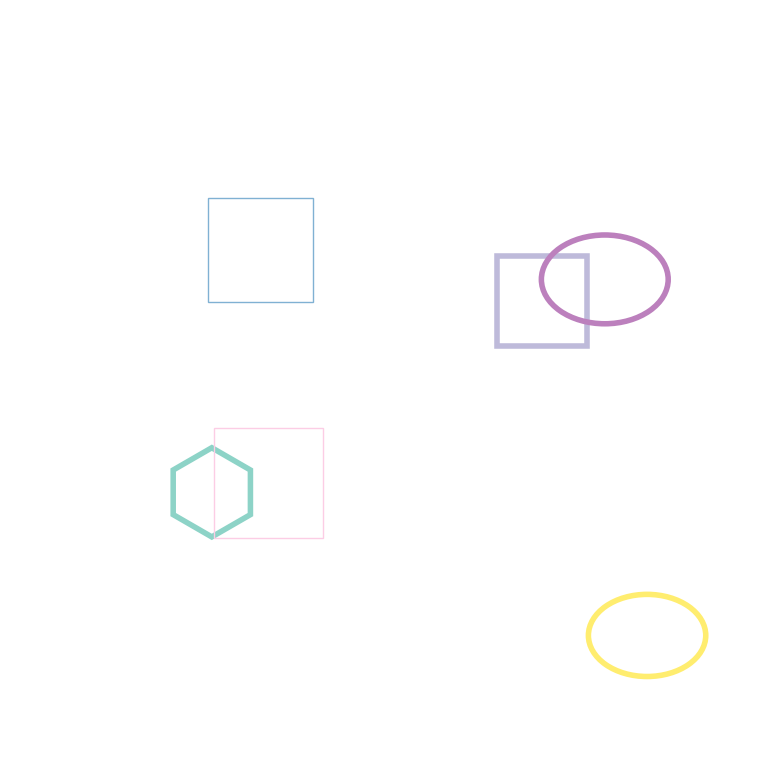[{"shape": "hexagon", "thickness": 2, "radius": 0.29, "center": [0.275, 0.361]}, {"shape": "square", "thickness": 2, "radius": 0.29, "center": [0.704, 0.609]}, {"shape": "square", "thickness": 0.5, "radius": 0.34, "center": [0.338, 0.676]}, {"shape": "square", "thickness": 0.5, "radius": 0.35, "center": [0.349, 0.373]}, {"shape": "oval", "thickness": 2, "radius": 0.41, "center": [0.785, 0.637]}, {"shape": "oval", "thickness": 2, "radius": 0.38, "center": [0.84, 0.175]}]